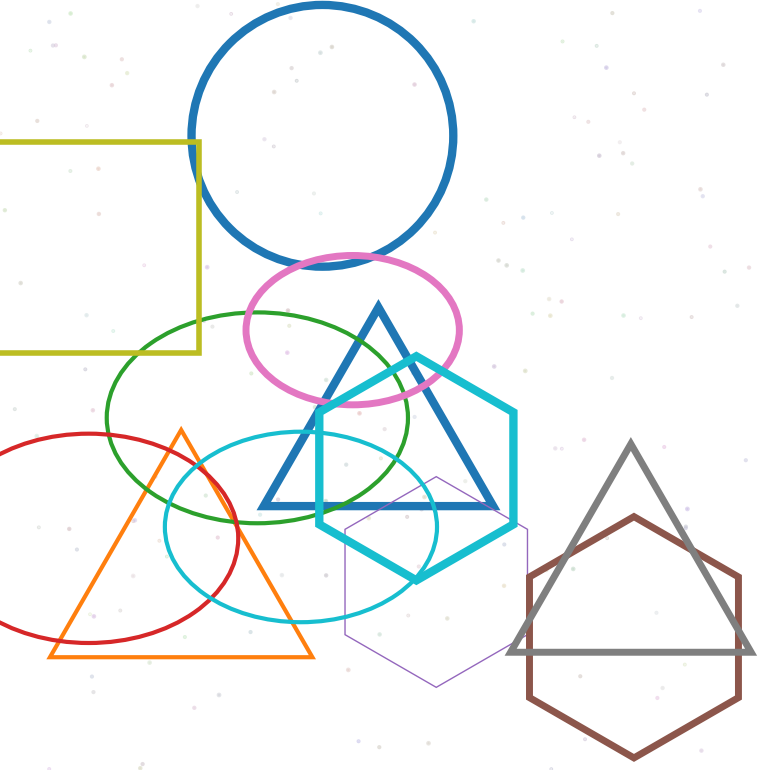[{"shape": "triangle", "thickness": 3, "radius": 0.86, "center": [0.492, 0.429]}, {"shape": "circle", "thickness": 3, "radius": 0.85, "center": [0.419, 0.824]}, {"shape": "triangle", "thickness": 1.5, "radius": 0.98, "center": [0.235, 0.245]}, {"shape": "oval", "thickness": 1.5, "radius": 0.98, "center": [0.334, 0.457]}, {"shape": "oval", "thickness": 1.5, "radius": 0.97, "center": [0.115, 0.301]}, {"shape": "hexagon", "thickness": 0.5, "radius": 0.68, "center": [0.567, 0.244]}, {"shape": "hexagon", "thickness": 2.5, "radius": 0.78, "center": [0.823, 0.172]}, {"shape": "oval", "thickness": 2.5, "radius": 0.69, "center": [0.458, 0.571]}, {"shape": "triangle", "thickness": 2.5, "radius": 0.9, "center": [0.819, 0.243]}, {"shape": "square", "thickness": 2, "radius": 0.68, "center": [0.121, 0.679]}, {"shape": "oval", "thickness": 1.5, "radius": 0.88, "center": [0.391, 0.316]}, {"shape": "hexagon", "thickness": 3, "radius": 0.73, "center": [0.541, 0.392]}]